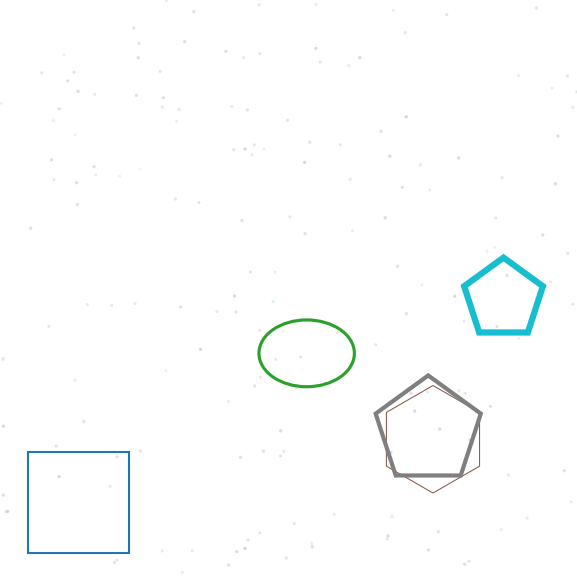[{"shape": "square", "thickness": 1, "radius": 0.44, "center": [0.136, 0.129]}, {"shape": "oval", "thickness": 1.5, "radius": 0.41, "center": [0.531, 0.387]}, {"shape": "hexagon", "thickness": 0.5, "radius": 0.47, "center": [0.75, 0.238]}, {"shape": "pentagon", "thickness": 2, "radius": 0.48, "center": [0.742, 0.253]}, {"shape": "pentagon", "thickness": 3, "radius": 0.36, "center": [0.872, 0.481]}]